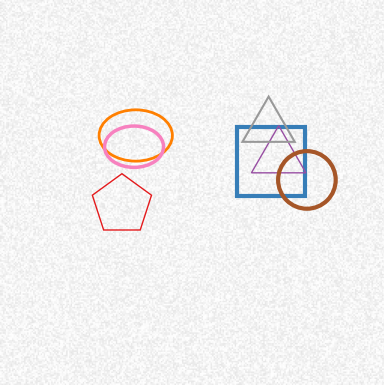[{"shape": "pentagon", "thickness": 1, "radius": 0.4, "center": [0.317, 0.468]}, {"shape": "square", "thickness": 3, "radius": 0.44, "center": [0.704, 0.581]}, {"shape": "triangle", "thickness": 1, "radius": 0.41, "center": [0.724, 0.592]}, {"shape": "oval", "thickness": 2, "radius": 0.48, "center": [0.353, 0.648]}, {"shape": "circle", "thickness": 3, "radius": 0.37, "center": [0.797, 0.533]}, {"shape": "oval", "thickness": 2.5, "radius": 0.38, "center": [0.348, 0.619]}, {"shape": "triangle", "thickness": 1.5, "radius": 0.39, "center": [0.698, 0.671]}]